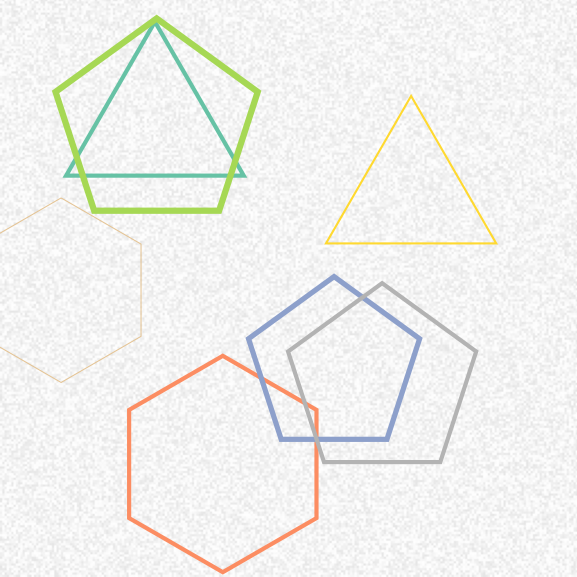[{"shape": "triangle", "thickness": 2, "radius": 0.89, "center": [0.268, 0.784]}, {"shape": "hexagon", "thickness": 2, "radius": 0.94, "center": [0.386, 0.196]}, {"shape": "pentagon", "thickness": 2.5, "radius": 0.78, "center": [0.578, 0.364]}, {"shape": "pentagon", "thickness": 3, "radius": 0.92, "center": [0.271, 0.783]}, {"shape": "triangle", "thickness": 1, "radius": 0.85, "center": [0.712, 0.663]}, {"shape": "hexagon", "thickness": 0.5, "radius": 0.8, "center": [0.106, 0.497]}, {"shape": "pentagon", "thickness": 2, "radius": 0.86, "center": [0.662, 0.338]}]